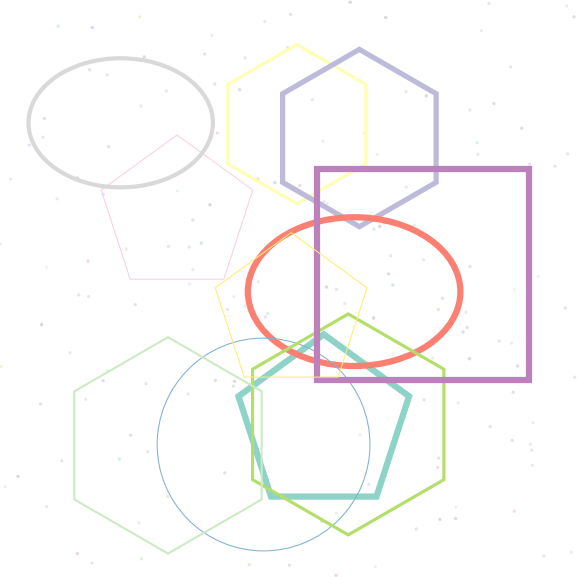[{"shape": "pentagon", "thickness": 3, "radius": 0.78, "center": [0.561, 0.265]}, {"shape": "hexagon", "thickness": 1.5, "radius": 0.69, "center": [0.514, 0.784]}, {"shape": "hexagon", "thickness": 2.5, "radius": 0.77, "center": [0.622, 0.76]}, {"shape": "oval", "thickness": 3, "radius": 0.92, "center": [0.613, 0.494]}, {"shape": "circle", "thickness": 0.5, "radius": 0.92, "center": [0.456, 0.229]}, {"shape": "hexagon", "thickness": 1.5, "radius": 0.96, "center": [0.603, 0.264]}, {"shape": "pentagon", "thickness": 0.5, "radius": 0.69, "center": [0.306, 0.627]}, {"shape": "oval", "thickness": 2, "radius": 0.8, "center": [0.209, 0.786]}, {"shape": "square", "thickness": 3, "radius": 0.92, "center": [0.732, 0.524]}, {"shape": "hexagon", "thickness": 1, "radius": 0.94, "center": [0.291, 0.228]}, {"shape": "pentagon", "thickness": 0.5, "radius": 0.69, "center": [0.504, 0.458]}]